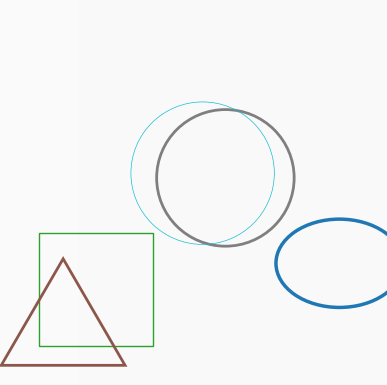[{"shape": "oval", "thickness": 2.5, "radius": 0.82, "center": [0.876, 0.316]}, {"shape": "square", "thickness": 1, "radius": 0.74, "center": [0.248, 0.248]}, {"shape": "triangle", "thickness": 2, "radius": 0.92, "center": [0.163, 0.143]}, {"shape": "circle", "thickness": 2, "radius": 0.89, "center": [0.582, 0.538]}, {"shape": "circle", "thickness": 0.5, "radius": 0.93, "center": [0.523, 0.55]}]